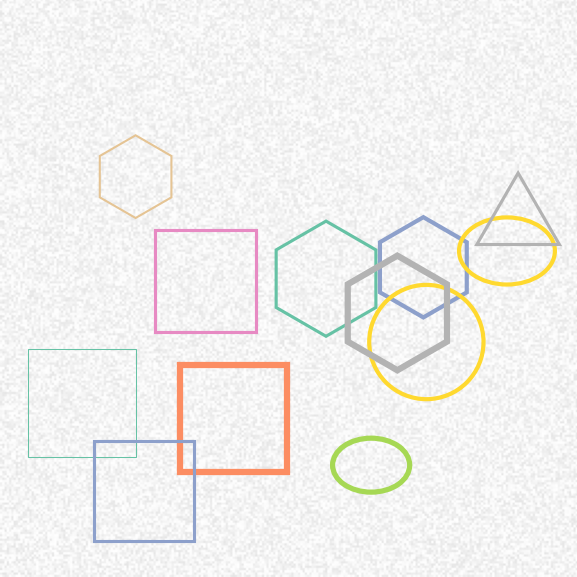[{"shape": "hexagon", "thickness": 1.5, "radius": 0.5, "center": [0.565, 0.517]}, {"shape": "square", "thickness": 0.5, "radius": 0.47, "center": [0.141, 0.301]}, {"shape": "square", "thickness": 3, "radius": 0.46, "center": [0.405, 0.274]}, {"shape": "hexagon", "thickness": 2, "radius": 0.43, "center": [0.733, 0.536]}, {"shape": "square", "thickness": 1.5, "radius": 0.43, "center": [0.25, 0.149]}, {"shape": "square", "thickness": 1.5, "radius": 0.44, "center": [0.356, 0.512]}, {"shape": "oval", "thickness": 2.5, "radius": 0.33, "center": [0.643, 0.194]}, {"shape": "oval", "thickness": 2, "radius": 0.41, "center": [0.878, 0.565]}, {"shape": "circle", "thickness": 2, "radius": 0.49, "center": [0.738, 0.407]}, {"shape": "hexagon", "thickness": 1, "radius": 0.36, "center": [0.235, 0.693]}, {"shape": "hexagon", "thickness": 3, "radius": 0.5, "center": [0.688, 0.457]}, {"shape": "triangle", "thickness": 1.5, "radius": 0.41, "center": [0.897, 0.617]}]